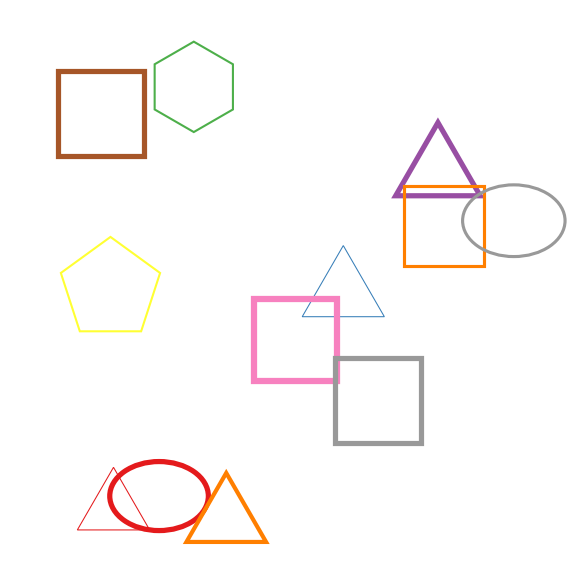[{"shape": "triangle", "thickness": 0.5, "radius": 0.36, "center": [0.197, 0.118]}, {"shape": "oval", "thickness": 2.5, "radius": 0.43, "center": [0.275, 0.14]}, {"shape": "triangle", "thickness": 0.5, "radius": 0.41, "center": [0.594, 0.492]}, {"shape": "hexagon", "thickness": 1, "radius": 0.39, "center": [0.336, 0.849]}, {"shape": "triangle", "thickness": 2.5, "radius": 0.42, "center": [0.758, 0.702]}, {"shape": "square", "thickness": 1.5, "radius": 0.35, "center": [0.769, 0.608]}, {"shape": "triangle", "thickness": 2, "radius": 0.4, "center": [0.392, 0.101]}, {"shape": "pentagon", "thickness": 1, "radius": 0.45, "center": [0.191, 0.499]}, {"shape": "square", "thickness": 2.5, "radius": 0.37, "center": [0.175, 0.803]}, {"shape": "square", "thickness": 3, "radius": 0.36, "center": [0.511, 0.41]}, {"shape": "square", "thickness": 2.5, "radius": 0.37, "center": [0.654, 0.305]}, {"shape": "oval", "thickness": 1.5, "radius": 0.44, "center": [0.89, 0.617]}]